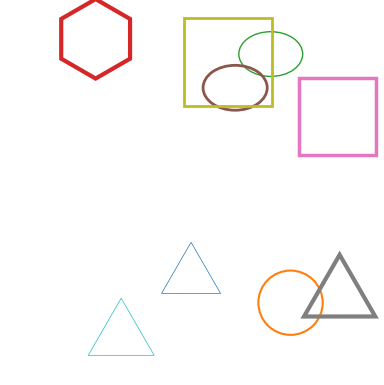[{"shape": "triangle", "thickness": 0.5, "radius": 0.44, "center": [0.496, 0.282]}, {"shape": "circle", "thickness": 1.5, "radius": 0.42, "center": [0.755, 0.214]}, {"shape": "oval", "thickness": 1, "radius": 0.41, "center": [0.703, 0.86]}, {"shape": "hexagon", "thickness": 3, "radius": 0.52, "center": [0.248, 0.899]}, {"shape": "oval", "thickness": 2, "radius": 0.42, "center": [0.611, 0.772]}, {"shape": "square", "thickness": 2.5, "radius": 0.5, "center": [0.876, 0.697]}, {"shape": "triangle", "thickness": 3, "radius": 0.53, "center": [0.882, 0.231]}, {"shape": "square", "thickness": 2, "radius": 0.57, "center": [0.593, 0.839]}, {"shape": "triangle", "thickness": 0.5, "radius": 0.49, "center": [0.315, 0.127]}]